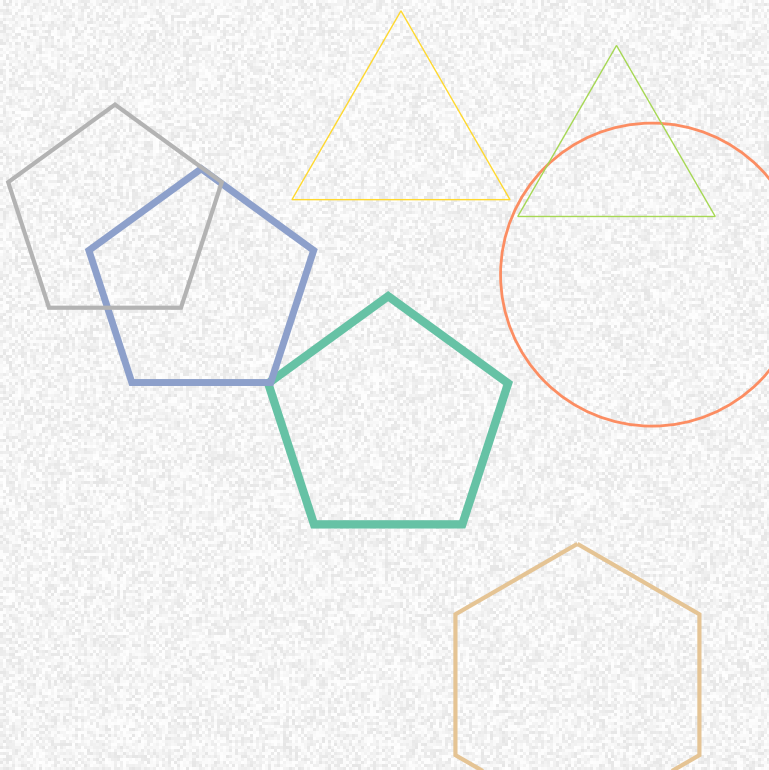[{"shape": "pentagon", "thickness": 3, "radius": 0.82, "center": [0.504, 0.452]}, {"shape": "circle", "thickness": 1, "radius": 0.98, "center": [0.847, 0.643]}, {"shape": "pentagon", "thickness": 2.5, "radius": 0.77, "center": [0.261, 0.627]}, {"shape": "triangle", "thickness": 0.5, "radius": 0.74, "center": [0.801, 0.793]}, {"shape": "triangle", "thickness": 0.5, "radius": 0.82, "center": [0.521, 0.822]}, {"shape": "hexagon", "thickness": 1.5, "radius": 0.91, "center": [0.75, 0.111]}, {"shape": "pentagon", "thickness": 1.5, "radius": 0.73, "center": [0.149, 0.718]}]